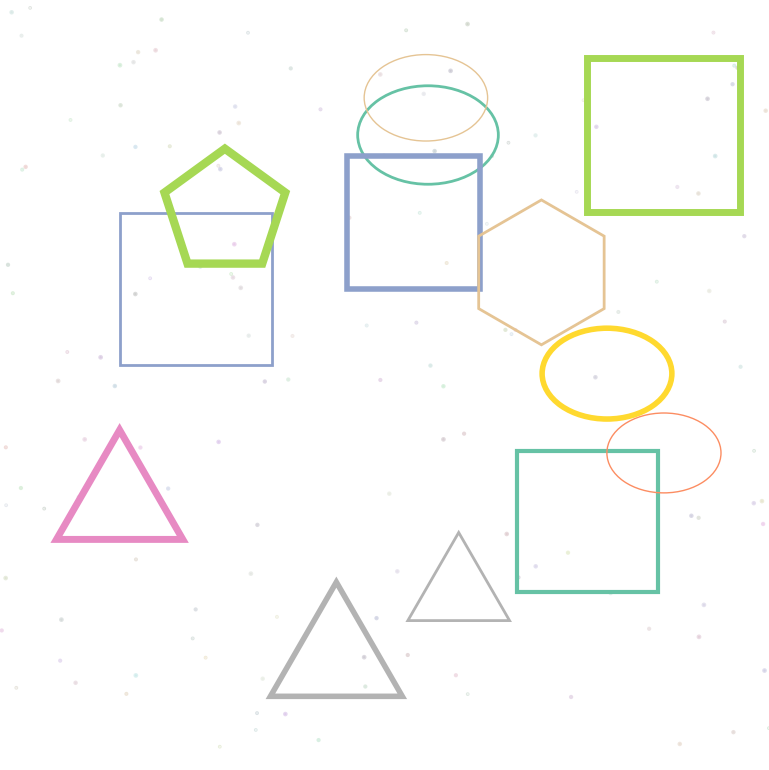[{"shape": "square", "thickness": 1.5, "radius": 0.46, "center": [0.763, 0.322]}, {"shape": "oval", "thickness": 1, "radius": 0.46, "center": [0.556, 0.825]}, {"shape": "oval", "thickness": 0.5, "radius": 0.37, "center": [0.862, 0.412]}, {"shape": "square", "thickness": 2, "radius": 0.43, "center": [0.537, 0.711]}, {"shape": "square", "thickness": 1, "radius": 0.49, "center": [0.254, 0.624]}, {"shape": "triangle", "thickness": 2.5, "radius": 0.47, "center": [0.155, 0.347]}, {"shape": "square", "thickness": 2.5, "radius": 0.5, "center": [0.862, 0.825]}, {"shape": "pentagon", "thickness": 3, "radius": 0.41, "center": [0.292, 0.724]}, {"shape": "oval", "thickness": 2, "radius": 0.42, "center": [0.788, 0.515]}, {"shape": "hexagon", "thickness": 1, "radius": 0.47, "center": [0.703, 0.646]}, {"shape": "oval", "thickness": 0.5, "radius": 0.4, "center": [0.553, 0.873]}, {"shape": "triangle", "thickness": 2, "radius": 0.49, "center": [0.437, 0.145]}, {"shape": "triangle", "thickness": 1, "radius": 0.38, "center": [0.596, 0.232]}]